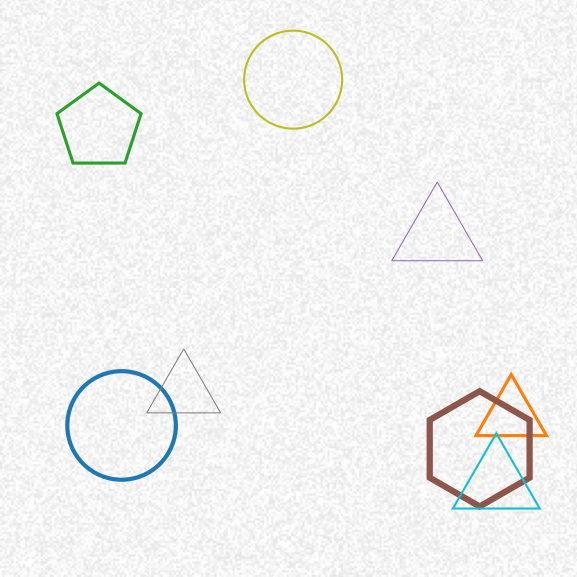[{"shape": "circle", "thickness": 2, "radius": 0.47, "center": [0.211, 0.262]}, {"shape": "triangle", "thickness": 1.5, "radius": 0.35, "center": [0.885, 0.28]}, {"shape": "pentagon", "thickness": 1.5, "radius": 0.38, "center": [0.171, 0.779]}, {"shape": "triangle", "thickness": 0.5, "radius": 0.45, "center": [0.757, 0.593]}, {"shape": "hexagon", "thickness": 3, "radius": 0.5, "center": [0.831, 0.222]}, {"shape": "triangle", "thickness": 0.5, "radius": 0.37, "center": [0.318, 0.321]}, {"shape": "circle", "thickness": 1, "radius": 0.42, "center": [0.508, 0.861]}, {"shape": "triangle", "thickness": 1, "radius": 0.43, "center": [0.859, 0.162]}]